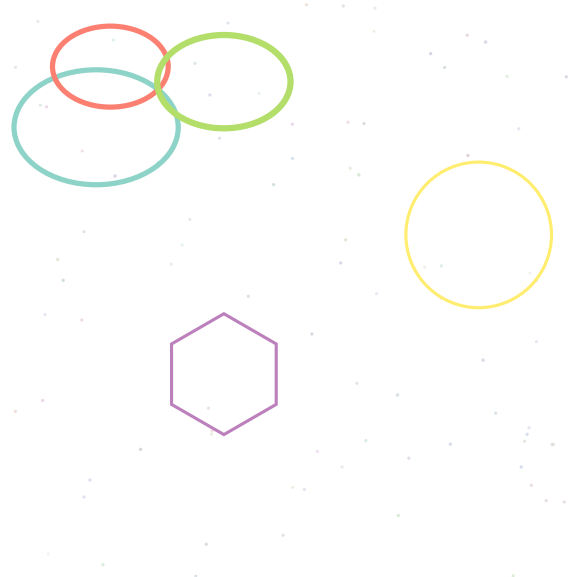[{"shape": "oval", "thickness": 2.5, "radius": 0.71, "center": [0.166, 0.779]}, {"shape": "oval", "thickness": 2.5, "radius": 0.5, "center": [0.191, 0.884]}, {"shape": "oval", "thickness": 3, "radius": 0.58, "center": [0.388, 0.858]}, {"shape": "hexagon", "thickness": 1.5, "radius": 0.52, "center": [0.388, 0.351]}, {"shape": "circle", "thickness": 1.5, "radius": 0.63, "center": [0.829, 0.592]}]